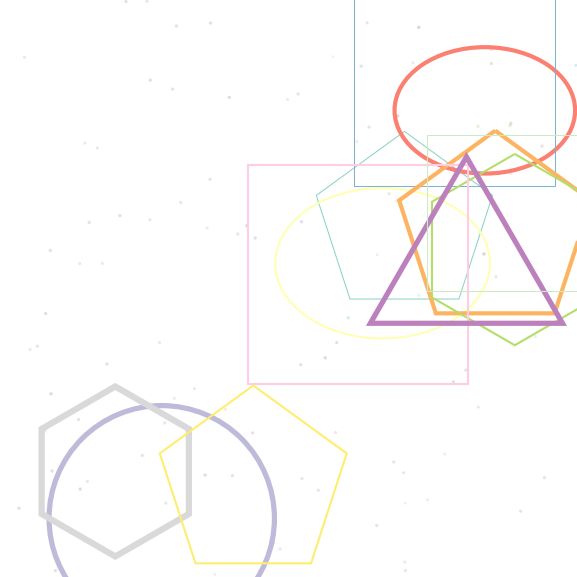[{"shape": "pentagon", "thickness": 0.5, "radius": 0.8, "center": [0.7, 0.611]}, {"shape": "oval", "thickness": 1, "radius": 0.93, "center": [0.663, 0.543]}, {"shape": "circle", "thickness": 2.5, "radius": 0.98, "center": [0.28, 0.102]}, {"shape": "oval", "thickness": 2, "radius": 0.78, "center": [0.84, 0.808]}, {"shape": "square", "thickness": 0.5, "radius": 0.87, "center": [0.787, 0.851]}, {"shape": "pentagon", "thickness": 2, "radius": 0.87, "center": [0.857, 0.598]}, {"shape": "hexagon", "thickness": 1, "radius": 0.83, "center": [0.891, 0.567]}, {"shape": "square", "thickness": 1, "radius": 0.95, "center": [0.62, 0.524]}, {"shape": "hexagon", "thickness": 3, "radius": 0.74, "center": [0.2, 0.183]}, {"shape": "triangle", "thickness": 2.5, "radius": 0.96, "center": [0.808, 0.535]}, {"shape": "square", "thickness": 0.5, "radius": 0.68, "center": [0.874, 0.631]}, {"shape": "pentagon", "thickness": 1, "radius": 0.85, "center": [0.439, 0.161]}]